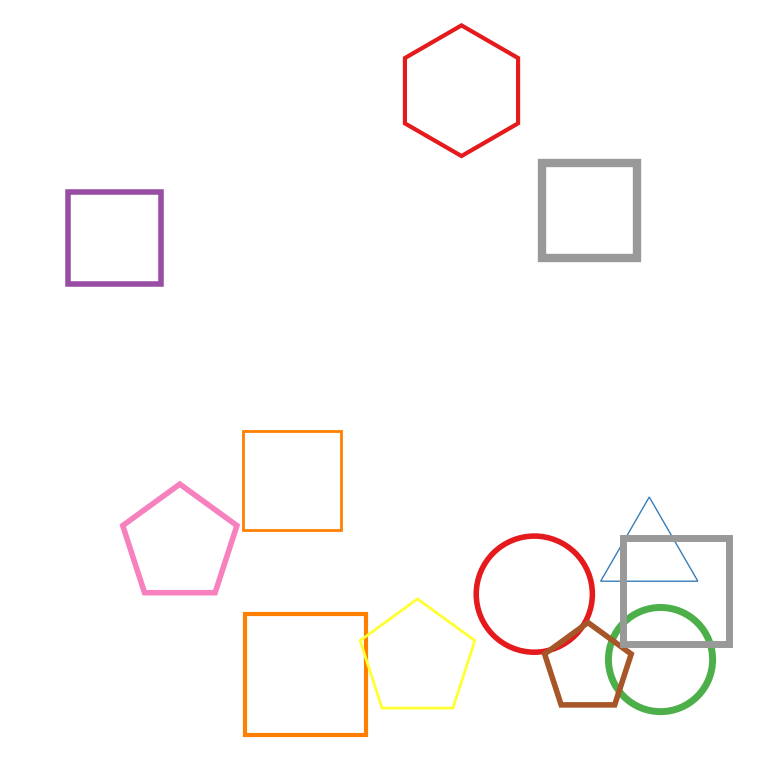[{"shape": "circle", "thickness": 2, "radius": 0.38, "center": [0.694, 0.228]}, {"shape": "hexagon", "thickness": 1.5, "radius": 0.42, "center": [0.599, 0.882]}, {"shape": "triangle", "thickness": 0.5, "radius": 0.36, "center": [0.843, 0.282]}, {"shape": "circle", "thickness": 2.5, "radius": 0.34, "center": [0.858, 0.143]}, {"shape": "square", "thickness": 2, "radius": 0.3, "center": [0.149, 0.691]}, {"shape": "square", "thickness": 1, "radius": 0.32, "center": [0.379, 0.376]}, {"shape": "square", "thickness": 1.5, "radius": 0.39, "center": [0.397, 0.124]}, {"shape": "pentagon", "thickness": 1, "radius": 0.39, "center": [0.542, 0.144]}, {"shape": "pentagon", "thickness": 2, "radius": 0.3, "center": [0.764, 0.132]}, {"shape": "pentagon", "thickness": 2, "radius": 0.39, "center": [0.234, 0.293]}, {"shape": "square", "thickness": 3, "radius": 0.31, "center": [0.766, 0.727]}, {"shape": "square", "thickness": 2.5, "radius": 0.34, "center": [0.878, 0.233]}]